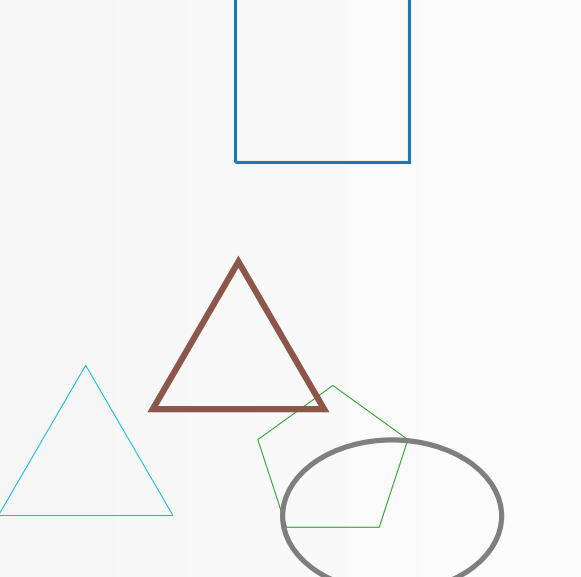[{"shape": "square", "thickness": 1.5, "radius": 0.75, "center": [0.554, 0.868]}, {"shape": "pentagon", "thickness": 0.5, "radius": 0.68, "center": [0.573, 0.196]}, {"shape": "triangle", "thickness": 3, "radius": 0.85, "center": [0.41, 0.376]}, {"shape": "oval", "thickness": 2.5, "radius": 0.94, "center": [0.675, 0.106]}, {"shape": "triangle", "thickness": 0.5, "radius": 0.87, "center": [0.147, 0.193]}]